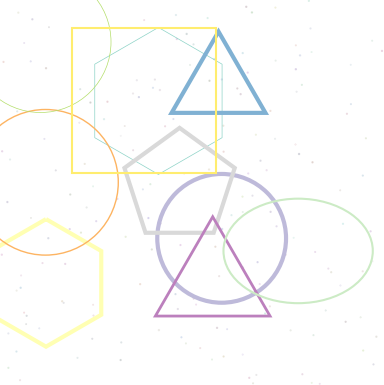[{"shape": "hexagon", "thickness": 0.5, "radius": 0.95, "center": [0.411, 0.738]}, {"shape": "hexagon", "thickness": 3, "radius": 0.83, "center": [0.12, 0.265]}, {"shape": "circle", "thickness": 3, "radius": 0.84, "center": [0.576, 0.381]}, {"shape": "triangle", "thickness": 3, "radius": 0.7, "center": [0.568, 0.777]}, {"shape": "circle", "thickness": 1, "radius": 0.95, "center": [0.118, 0.526]}, {"shape": "circle", "thickness": 0.5, "radius": 0.92, "center": [0.105, 0.891]}, {"shape": "pentagon", "thickness": 3, "radius": 0.75, "center": [0.466, 0.517]}, {"shape": "triangle", "thickness": 2, "radius": 0.86, "center": [0.552, 0.265]}, {"shape": "oval", "thickness": 1.5, "radius": 0.97, "center": [0.774, 0.348]}, {"shape": "square", "thickness": 1.5, "radius": 0.94, "center": [0.373, 0.739]}]